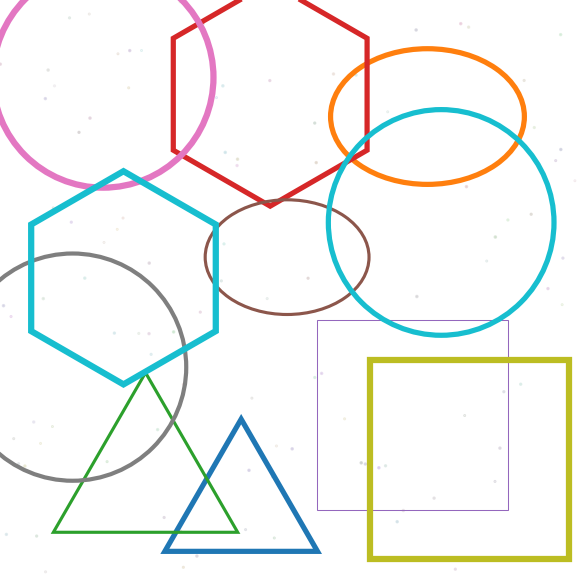[{"shape": "triangle", "thickness": 2.5, "radius": 0.76, "center": [0.418, 0.121]}, {"shape": "oval", "thickness": 2.5, "radius": 0.84, "center": [0.74, 0.797]}, {"shape": "triangle", "thickness": 1.5, "radius": 0.92, "center": [0.252, 0.17]}, {"shape": "hexagon", "thickness": 2.5, "radius": 0.97, "center": [0.468, 0.836]}, {"shape": "square", "thickness": 0.5, "radius": 0.82, "center": [0.714, 0.281]}, {"shape": "oval", "thickness": 1.5, "radius": 0.71, "center": [0.497, 0.554]}, {"shape": "circle", "thickness": 3, "radius": 0.96, "center": [0.179, 0.865]}, {"shape": "circle", "thickness": 2, "radius": 0.98, "center": [0.126, 0.363]}, {"shape": "square", "thickness": 3, "radius": 0.86, "center": [0.813, 0.204]}, {"shape": "circle", "thickness": 2.5, "radius": 0.98, "center": [0.764, 0.614]}, {"shape": "hexagon", "thickness": 3, "radius": 0.92, "center": [0.214, 0.518]}]